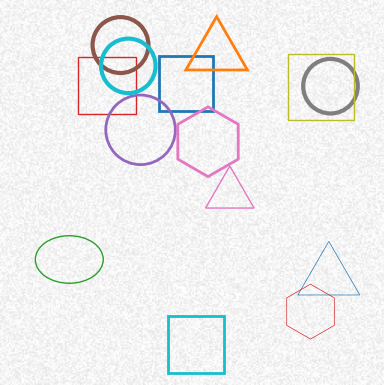[{"shape": "square", "thickness": 2, "radius": 0.35, "center": [0.483, 0.783]}, {"shape": "triangle", "thickness": 0.5, "radius": 0.46, "center": [0.854, 0.28]}, {"shape": "triangle", "thickness": 2, "radius": 0.46, "center": [0.563, 0.864]}, {"shape": "oval", "thickness": 1, "radius": 0.44, "center": [0.18, 0.326]}, {"shape": "hexagon", "thickness": 0.5, "radius": 0.36, "center": [0.807, 0.191]}, {"shape": "square", "thickness": 1, "radius": 0.38, "center": [0.278, 0.778]}, {"shape": "circle", "thickness": 2, "radius": 0.45, "center": [0.365, 0.663]}, {"shape": "circle", "thickness": 3, "radius": 0.36, "center": [0.313, 0.883]}, {"shape": "hexagon", "thickness": 2, "radius": 0.45, "center": [0.54, 0.632]}, {"shape": "triangle", "thickness": 1, "radius": 0.36, "center": [0.597, 0.496]}, {"shape": "circle", "thickness": 3, "radius": 0.35, "center": [0.858, 0.776]}, {"shape": "square", "thickness": 1, "radius": 0.43, "center": [0.833, 0.775]}, {"shape": "square", "thickness": 2, "radius": 0.37, "center": [0.509, 0.104]}, {"shape": "circle", "thickness": 3, "radius": 0.35, "center": [0.333, 0.829]}]